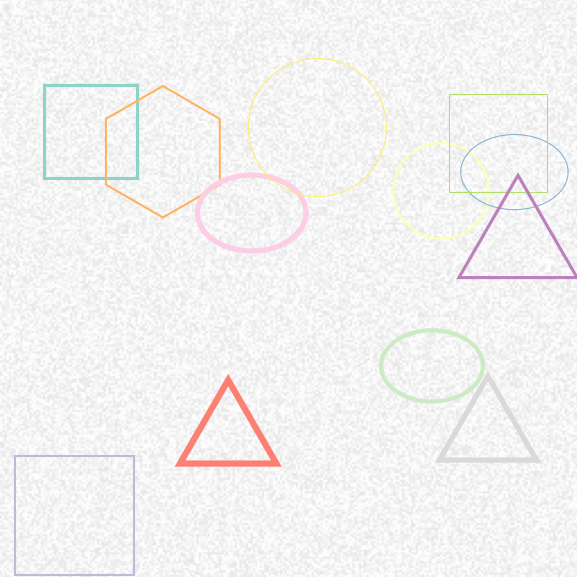[{"shape": "square", "thickness": 1.5, "radius": 0.4, "center": [0.156, 0.771]}, {"shape": "circle", "thickness": 1, "radius": 0.41, "center": [0.764, 0.669]}, {"shape": "square", "thickness": 1, "radius": 0.51, "center": [0.129, 0.106]}, {"shape": "triangle", "thickness": 3, "radius": 0.48, "center": [0.395, 0.245]}, {"shape": "oval", "thickness": 0.5, "radius": 0.46, "center": [0.891, 0.701]}, {"shape": "hexagon", "thickness": 1, "radius": 0.57, "center": [0.282, 0.736]}, {"shape": "square", "thickness": 0.5, "radius": 0.42, "center": [0.863, 0.752]}, {"shape": "oval", "thickness": 2.5, "radius": 0.47, "center": [0.436, 0.63]}, {"shape": "triangle", "thickness": 2.5, "radius": 0.49, "center": [0.845, 0.251]}, {"shape": "triangle", "thickness": 1.5, "radius": 0.59, "center": [0.897, 0.578]}, {"shape": "oval", "thickness": 2, "radius": 0.44, "center": [0.748, 0.366]}, {"shape": "circle", "thickness": 0.5, "radius": 0.6, "center": [0.55, 0.778]}]